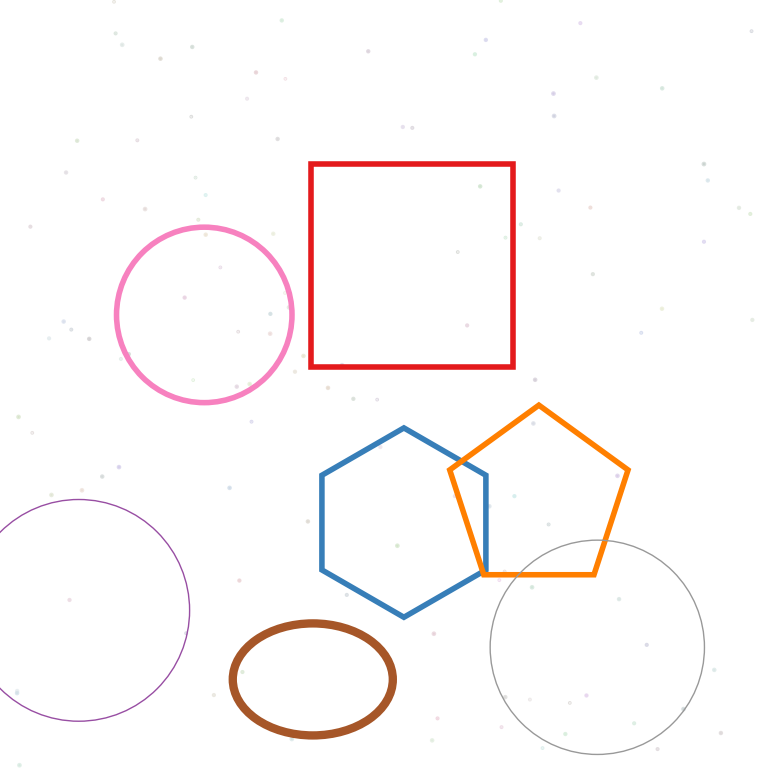[{"shape": "square", "thickness": 2, "radius": 0.66, "center": [0.535, 0.655]}, {"shape": "hexagon", "thickness": 2, "radius": 0.61, "center": [0.525, 0.321]}, {"shape": "circle", "thickness": 0.5, "radius": 0.72, "center": [0.102, 0.207]}, {"shape": "pentagon", "thickness": 2, "radius": 0.61, "center": [0.7, 0.352]}, {"shape": "oval", "thickness": 3, "radius": 0.52, "center": [0.406, 0.118]}, {"shape": "circle", "thickness": 2, "radius": 0.57, "center": [0.265, 0.591]}, {"shape": "circle", "thickness": 0.5, "radius": 0.7, "center": [0.776, 0.159]}]